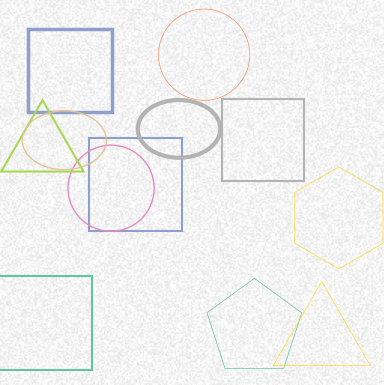[{"shape": "square", "thickness": 1.5, "radius": 0.61, "center": [0.116, 0.161]}, {"shape": "pentagon", "thickness": 0.5, "radius": 0.65, "center": [0.661, 0.148]}, {"shape": "circle", "thickness": 0.5, "radius": 0.59, "center": [0.53, 0.858]}, {"shape": "square", "thickness": 1.5, "radius": 0.6, "center": [0.351, 0.52]}, {"shape": "square", "thickness": 2.5, "radius": 0.54, "center": [0.182, 0.816]}, {"shape": "circle", "thickness": 1, "radius": 0.56, "center": [0.289, 0.511]}, {"shape": "triangle", "thickness": 1.5, "radius": 0.62, "center": [0.11, 0.616]}, {"shape": "triangle", "thickness": 0.5, "radius": 0.73, "center": [0.836, 0.124]}, {"shape": "hexagon", "thickness": 0.5, "radius": 0.66, "center": [0.88, 0.434]}, {"shape": "oval", "thickness": 1, "radius": 0.55, "center": [0.167, 0.636]}, {"shape": "square", "thickness": 1.5, "radius": 0.53, "center": [0.682, 0.636]}, {"shape": "oval", "thickness": 3, "radius": 0.54, "center": [0.465, 0.665]}]